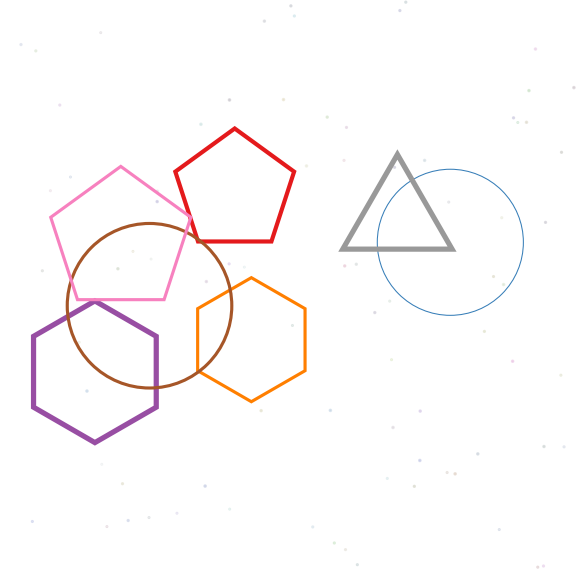[{"shape": "pentagon", "thickness": 2, "radius": 0.54, "center": [0.406, 0.668]}, {"shape": "circle", "thickness": 0.5, "radius": 0.63, "center": [0.78, 0.58]}, {"shape": "hexagon", "thickness": 2.5, "radius": 0.61, "center": [0.164, 0.355]}, {"shape": "hexagon", "thickness": 1.5, "radius": 0.54, "center": [0.435, 0.411]}, {"shape": "circle", "thickness": 1.5, "radius": 0.71, "center": [0.259, 0.47]}, {"shape": "pentagon", "thickness": 1.5, "radius": 0.64, "center": [0.209, 0.583]}, {"shape": "triangle", "thickness": 2.5, "radius": 0.55, "center": [0.688, 0.622]}]